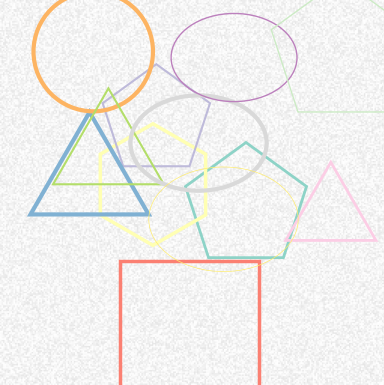[{"shape": "pentagon", "thickness": 2, "radius": 0.83, "center": [0.639, 0.465]}, {"shape": "hexagon", "thickness": 2.5, "radius": 0.79, "center": [0.397, 0.521]}, {"shape": "pentagon", "thickness": 1.5, "radius": 0.73, "center": [0.406, 0.687]}, {"shape": "square", "thickness": 2.5, "radius": 0.9, "center": [0.492, 0.142]}, {"shape": "triangle", "thickness": 3, "radius": 0.89, "center": [0.233, 0.532]}, {"shape": "circle", "thickness": 3, "radius": 0.78, "center": [0.242, 0.866]}, {"shape": "triangle", "thickness": 1.5, "radius": 0.83, "center": [0.282, 0.604]}, {"shape": "triangle", "thickness": 2, "radius": 0.68, "center": [0.859, 0.443]}, {"shape": "oval", "thickness": 3, "radius": 0.88, "center": [0.516, 0.628]}, {"shape": "oval", "thickness": 1, "radius": 0.82, "center": [0.608, 0.851]}, {"shape": "pentagon", "thickness": 1, "radius": 0.96, "center": [0.886, 0.864]}, {"shape": "oval", "thickness": 0.5, "radius": 0.97, "center": [0.581, 0.43]}]